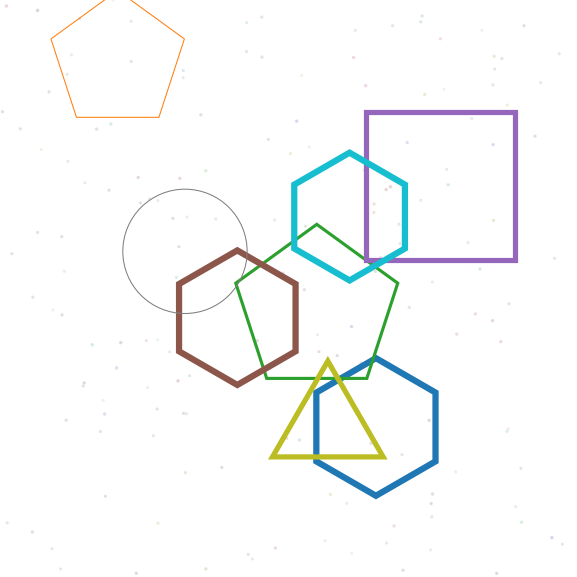[{"shape": "hexagon", "thickness": 3, "radius": 0.6, "center": [0.651, 0.26]}, {"shape": "pentagon", "thickness": 0.5, "radius": 0.61, "center": [0.204, 0.894]}, {"shape": "pentagon", "thickness": 1.5, "radius": 0.74, "center": [0.549, 0.463]}, {"shape": "square", "thickness": 2.5, "radius": 0.64, "center": [0.763, 0.677]}, {"shape": "hexagon", "thickness": 3, "radius": 0.58, "center": [0.411, 0.449]}, {"shape": "circle", "thickness": 0.5, "radius": 0.54, "center": [0.32, 0.564]}, {"shape": "triangle", "thickness": 2.5, "radius": 0.55, "center": [0.568, 0.263]}, {"shape": "hexagon", "thickness": 3, "radius": 0.55, "center": [0.605, 0.624]}]